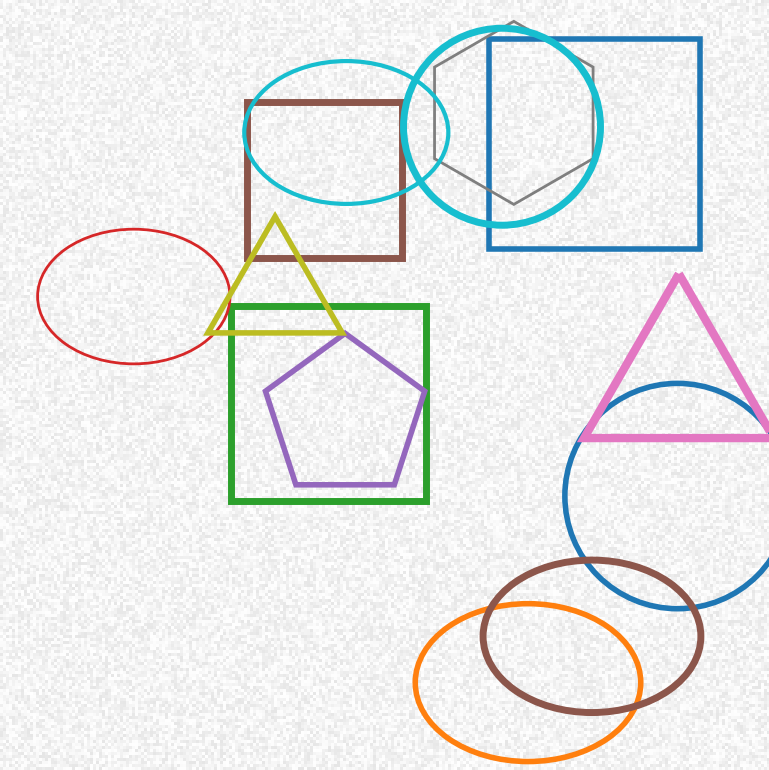[{"shape": "circle", "thickness": 2, "radius": 0.73, "center": [0.88, 0.356]}, {"shape": "square", "thickness": 2, "radius": 0.68, "center": [0.772, 0.813]}, {"shape": "oval", "thickness": 2, "radius": 0.73, "center": [0.686, 0.113]}, {"shape": "square", "thickness": 2.5, "radius": 0.63, "center": [0.427, 0.476]}, {"shape": "oval", "thickness": 1, "radius": 0.62, "center": [0.174, 0.615]}, {"shape": "pentagon", "thickness": 2, "radius": 0.54, "center": [0.448, 0.458]}, {"shape": "square", "thickness": 2.5, "radius": 0.5, "center": [0.421, 0.766]}, {"shape": "oval", "thickness": 2.5, "radius": 0.71, "center": [0.769, 0.174]}, {"shape": "triangle", "thickness": 3, "radius": 0.71, "center": [0.882, 0.502]}, {"shape": "hexagon", "thickness": 1, "radius": 0.59, "center": [0.667, 0.853]}, {"shape": "triangle", "thickness": 2, "radius": 0.5, "center": [0.357, 0.618]}, {"shape": "circle", "thickness": 2.5, "radius": 0.64, "center": [0.652, 0.835]}, {"shape": "oval", "thickness": 1.5, "radius": 0.66, "center": [0.45, 0.828]}]